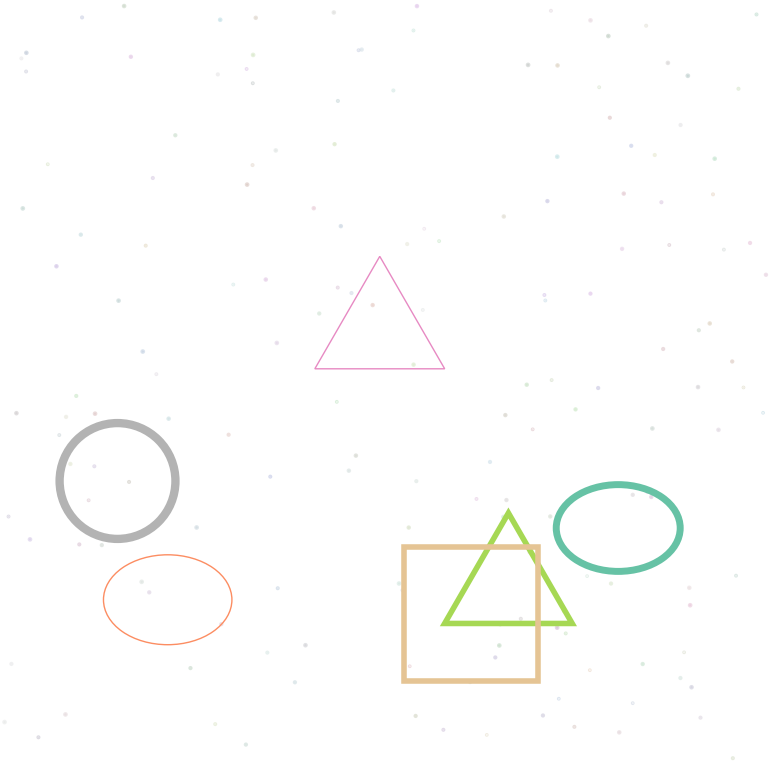[{"shape": "oval", "thickness": 2.5, "radius": 0.4, "center": [0.803, 0.314]}, {"shape": "oval", "thickness": 0.5, "radius": 0.42, "center": [0.218, 0.221]}, {"shape": "triangle", "thickness": 0.5, "radius": 0.49, "center": [0.493, 0.57]}, {"shape": "triangle", "thickness": 2, "radius": 0.48, "center": [0.66, 0.238]}, {"shape": "square", "thickness": 2, "radius": 0.44, "center": [0.612, 0.203]}, {"shape": "circle", "thickness": 3, "radius": 0.38, "center": [0.153, 0.375]}]